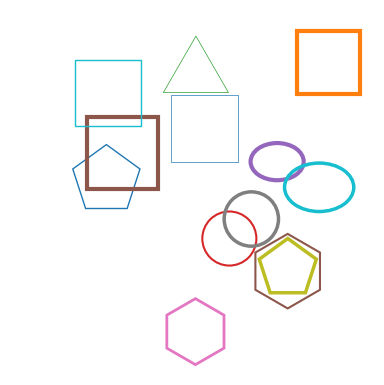[{"shape": "pentagon", "thickness": 1, "radius": 0.46, "center": [0.276, 0.533]}, {"shape": "square", "thickness": 0.5, "radius": 0.44, "center": [0.531, 0.666]}, {"shape": "square", "thickness": 3, "radius": 0.41, "center": [0.854, 0.837]}, {"shape": "triangle", "thickness": 0.5, "radius": 0.49, "center": [0.509, 0.808]}, {"shape": "circle", "thickness": 1.5, "radius": 0.35, "center": [0.596, 0.38]}, {"shape": "oval", "thickness": 3, "radius": 0.34, "center": [0.72, 0.58]}, {"shape": "hexagon", "thickness": 1.5, "radius": 0.48, "center": [0.747, 0.296]}, {"shape": "square", "thickness": 3, "radius": 0.47, "center": [0.318, 0.604]}, {"shape": "hexagon", "thickness": 2, "radius": 0.43, "center": [0.508, 0.139]}, {"shape": "circle", "thickness": 2.5, "radius": 0.35, "center": [0.653, 0.431]}, {"shape": "pentagon", "thickness": 2.5, "radius": 0.39, "center": [0.748, 0.303]}, {"shape": "square", "thickness": 1, "radius": 0.43, "center": [0.281, 0.758]}, {"shape": "oval", "thickness": 2.5, "radius": 0.45, "center": [0.829, 0.514]}]